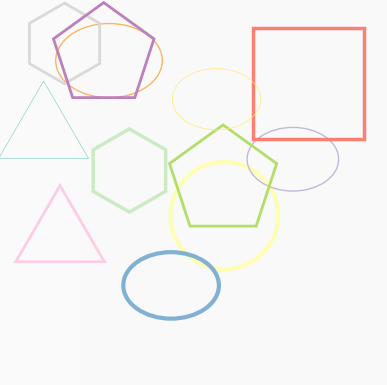[{"shape": "triangle", "thickness": 0.5, "radius": 0.67, "center": [0.113, 0.655]}, {"shape": "circle", "thickness": 3, "radius": 0.7, "center": [0.579, 0.44]}, {"shape": "oval", "thickness": 1, "radius": 0.59, "center": [0.756, 0.586]}, {"shape": "square", "thickness": 2.5, "radius": 0.72, "center": [0.796, 0.783]}, {"shape": "oval", "thickness": 3, "radius": 0.62, "center": [0.442, 0.259]}, {"shape": "oval", "thickness": 1, "radius": 0.69, "center": [0.281, 0.843]}, {"shape": "pentagon", "thickness": 2, "radius": 0.73, "center": [0.576, 0.53]}, {"shape": "triangle", "thickness": 2, "radius": 0.66, "center": [0.155, 0.386]}, {"shape": "hexagon", "thickness": 2, "radius": 0.52, "center": [0.167, 0.887]}, {"shape": "pentagon", "thickness": 2, "radius": 0.68, "center": [0.268, 0.857]}, {"shape": "hexagon", "thickness": 2.5, "radius": 0.54, "center": [0.334, 0.557]}, {"shape": "oval", "thickness": 0.5, "radius": 0.57, "center": [0.559, 0.742]}]